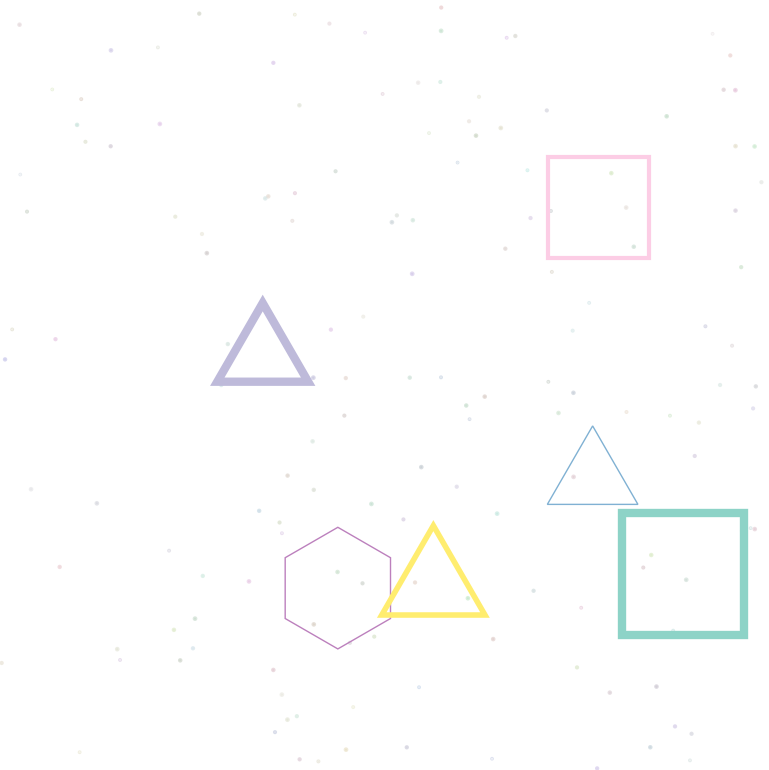[{"shape": "square", "thickness": 3, "radius": 0.4, "center": [0.887, 0.254]}, {"shape": "triangle", "thickness": 3, "radius": 0.34, "center": [0.341, 0.538]}, {"shape": "triangle", "thickness": 0.5, "radius": 0.34, "center": [0.77, 0.379]}, {"shape": "square", "thickness": 1.5, "radius": 0.33, "center": [0.777, 0.731]}, {"shape": "hexagon", "thickness": 0.5, "radius": 0.39, "center": [0.439, 0.236]}, {"shape": "triangle", "thickness": 2, "radius": 0.39, "center": [0.563, 0.24]}]